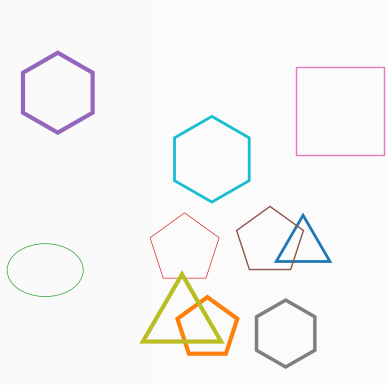[{"shape": "triangle", "thickness": 2, "radius": 0.4, "center": [0.782, 0.361]}, {"shape": "pentagon", "thickness": 3, "radius": 0.41, "center": [0.535, 0.147]}, {"shape": "oval", "thickness": 0.5, "radius": 0.49, "center": [0.117, 0.298]}, {"shape": "pentagon", "thickness": 0.5, "radius": 0.47, "center": [0.476, 0.353]}, {"shape": "hexagon", "thickness": 3, "radius": 0.52, "center": [0.149, 0.759]}, {"shape": "pentagon", "thickness": 1, "radius": 0.45, "center": [0.697, 0.373]}, {"shape": "square", "thickness": 1, "radius": 0.57, "center": [0.877, 0.712]}, {"shape": "hexagon", "thickness": 2.5, "radius": 0.43, "center": [0.737, 0.134]}, {"shape": "triangle", "thickness": 3, "radius": 0.58, "center": [0.47, 0.171]}, {"shape": "hexagon", "thickness": 2, "radius": 0.56, "center": [0.547, 0.586]}]